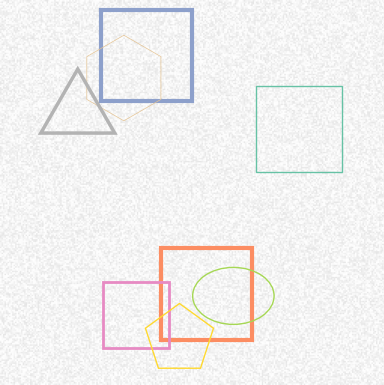[{"shape": "square", "thickness": 1, "radius": 0.56, "center": [0.776, 0.664]}, {"shape": "square", "thickness": 3, "radius": 0.59, "center": [0.536, 0.236]}, {"shape": "square", "thickness": 3, "radius": 0.59, "center": [0.381, 0.856]}, {"shape": "square", "thickness": 2, "radius": 0.43, "center": [0.354, 0.181]}, {"shape": "oval", "thickness": 1, "radius": 0.53, "center": [0.606, 0.231]}, {"shape": "pentagon", "thickness": 1, "radius": 0.46, "center": [0.466, 0.119]}, {"shape": "hexagon", "thickness": 0.5, "radius": 0.56, "center": [0.322, 0.797]}, {"shape": "triangle", "thickness": 2.5, "radius": 0.55, "center": [0.202, 0.71]}]